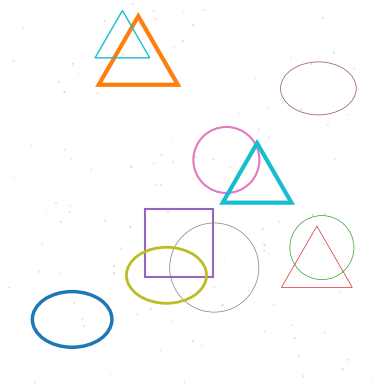[{"shape": "oval", "thickness": 2.5, "radius": 0.52, "center": [0.187, 0.17]}, {"shape": "triangle", "thickness": 3, "radius": 0.59, "center": [0.359, 0.839]}, {"shape": "circle", "thickness": 0.5, "radius": 0.42, "center": [0.836, 0.357]}, {"shape": "triangle", "thickness": 0.5, "radius": 0.53, "center": [0.823, 0.307]}, {"shape": "square", "thickness": 1.5, "radius": 0.44, "center": [0.464, 0.369]}, {"shape": "oval", "thickness": 0.5, "radius": 0.49, "center": [0.827, 0.77]}, {"shape": "circle", "thickness": 1.5, "radius": 0.43, "center": [0.588, 0.584]}, {"shape": "circle", "thickness": 0.5, "radius": 0.58, "center": [0.557, 0.305]}, {"shape": "oval", "thickness": 2, "radius": 0.52, "center": [0.432, 0.285]}, {"shape": "triangle", "thickness": 3, "radius": 0.52, "center": [0.668, 0.525]}, {"shape": "triangle", "thickness": 1, "radius": 0.41, "center": [0.318, 0.891]}]